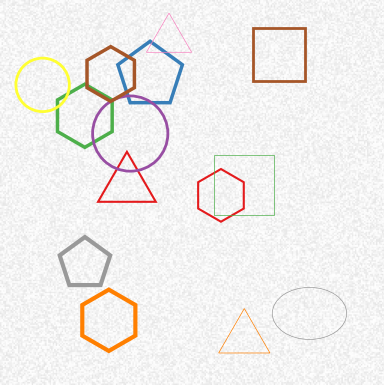[{"shape": "triangle", "thickness": 1.5, "radius": 0.43, "center": [0.33, 0.519]}, {"shape": "hexagon", "thickness": 1.5, "radius": 0.34, "center": [0.574, 0.493]}, {"shape": "pentagon", "thickness": 2.5, "radius": 0.44, "center": [0.39, 0.805]}, {"shape": "hexagon", "thickness": 2.5, "radius": 0.41, "center": [0.22, 0.699]}, {"shape": "square", "thickness": 0.5, "radius": 0.38, "center": [0.634, 0.52]}, {"shape": "circle", "thickness": 2, "radius": 0.49, "center": [0.338, 0.653]}, {"shape": "triangle", "thickness": 0.5, "radius": 0.38, "center": [0.635, 0.122]}, {"shape": "hexagon", "thickness": 3, "radius": 0.4, "center": [0.283, 0.168]}, {"shape": "circle", "thickness": 2, "radius": 0.35, "center": [0.111, 0.78]}, {"shape": "square", "thickness": 2, "radius": 0.34, "center": [0.724, 0.859]}, {"shape": "hexagon", "thickness": 2.5, "radius": 0.36, "center": [0.288, 0.808]}, {"shape": "triangle", "thickness": 0.5, "radius": 0.34, "center": [0.439, 0.898]}, {"shape": "pentagon", "thickness": 3, "radius": 0.35, "center": [0.221, 0.315]}, {"shape": "oval", "thickness": 0.5, "radius": 0.48, "center": [0.804, 0.186]}]